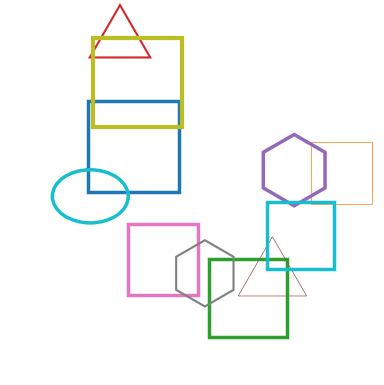[{"shape": "square", "thickness": 2.5, "radius": 0.59, "center": [0.348, 0.62]}, {"shape": "square", "thickness": 0.5, "radius": 0.4, "center": [0.887, 0.551]}, {"shape": "square", "thickness": 2.5, "radius": 0.51, "center": [0.645, 0.227]}, {"shape": "triangle", "thickness": 1.5, "radius": 0.45, "center": [0.312, 0.896]}, {"shape": "hexagon", "thickness": 2.5, "radius": 0.46, "center": [0.764, 0.558]}, {"shape": "triangle", "thickness": 0.5, "radius": 0.51, "center": [0.707, 0.283]}, {"shape": "square", "thickness": 2.5, "radius": 0.46, "center": [0.423, 0.325]}, {"shape": "hexagon", "thickness": 1.5, "radius": 0.43, "center": [0.532, 0.29]}, {"shape": "square", "thickness": 3, "radius": 0.58, "center": [0.356, 0.786]}, {"shape": "square", "thickness": 2.5, "radius": 0.43, "center": [0.781, 0.388]}, {"shape": "oval", "thickness": 2.5, "radius": 0.49, "center": [0.235, 0.49]}]